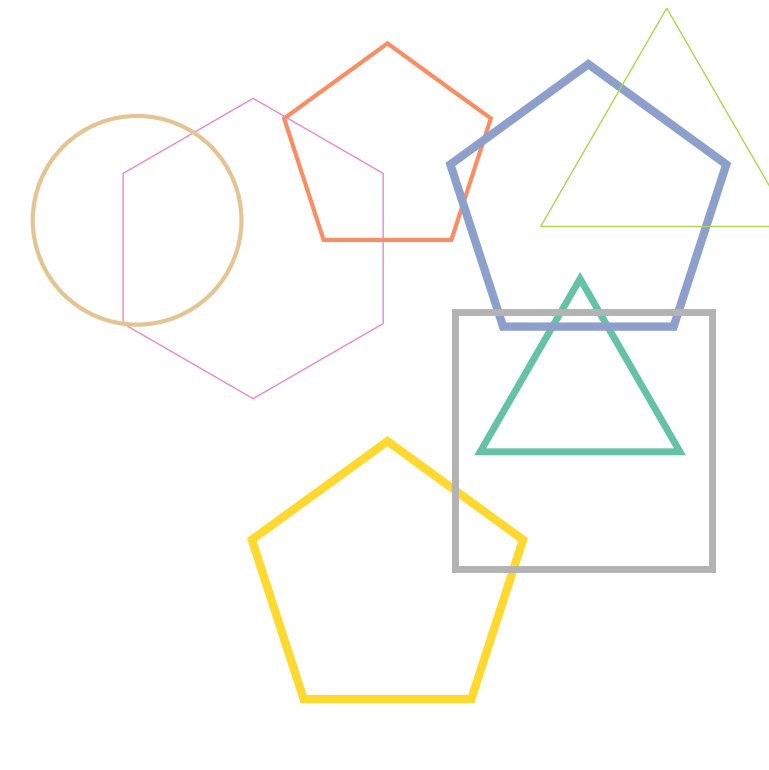[{"shape": "triangle", "thickness": 2.5, "radius": 0.75, "center": [0.753, 0.488]}, {"shape": "pentagon", "thickness": 1.5, "radius": 0.71, "center": [0.503, 0.803]}, {"shape": "pentagon", "thickness": 3, "radius": 0.94, "center": [0.764, 0.728]}, {"shape": "hexagon", "thickness": 0.5, "radius": 0.98, "center": [0.329, 0.677]}, {"shape": "triangle", "thickness": 0.5, "radius": 0.95, "center": [0.866, 0.8]}, {"shape": "pentagon", "thickness": 3, "radius": 0.93, "center": [0.503, 0.242]}, {"shape": "circle", "thickness": 1.5, "radius": 0.68, "center": [0.178, 0.714]}, {"shape": "square", "thickness": 2.5, "radius": 0.83, "center": [0.758, 0.428]}]